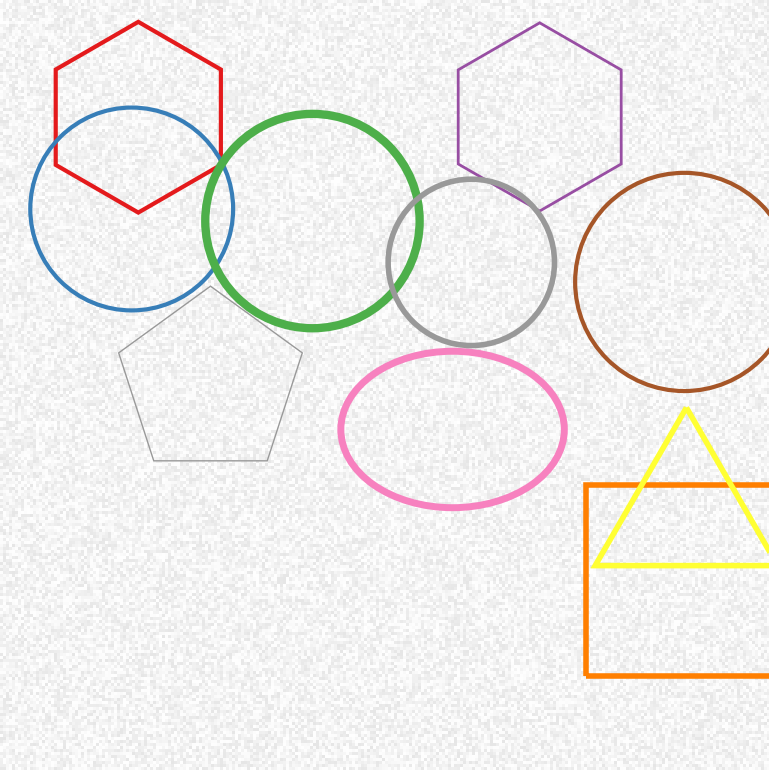[{"shape": "hexagon", "thickness": 1.5, "radius": 0.62, "center": [0.18, 0.848]}, {"shape": "circle", "thickness": 1.5, "radius": 0.66, "center": [0.171, 0.729]}, {"shape": "circle", "thickness": 3, "radius": 0.7, "center": [0.406, 0.713]}, {"shape": "hexagon", "thickness": 1, "radius": 0.61, "center": [0.701, 0.848]}, {"shape": "square", "thickness": 2, "radius": 0.62, "center": [0.885, 0.246]}, {"shape": "triangle", "thickness": 2, "radius": 0.68, "center": [0.891, 0.334]}, {"shape": "circle", "thickness": 1.5, "radius": 0.71, "center": [0.889, 0.634]}, {"shape": "oval", "thickness": 2.5, "radius": 0.73, "center": [0.588, 0.442]}, {"shape": "pentagon", "thickness": 0.5, "radius": 0.63, "center": [0.273, 0.503]}, {"shape": "circle", "thickness": 2, "radius": 0.54, "center": [0.612, 0.659]}]